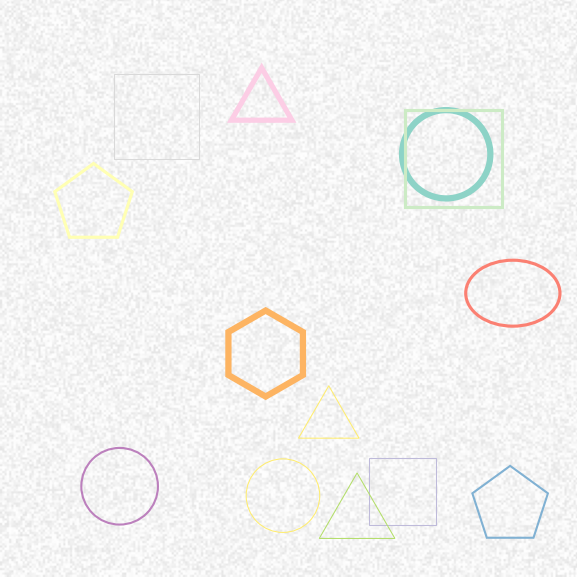[{"shape": "circle", "thickness": 3, "radius": 0.38, "center": [0.773, 0.732]}, {"shape": "pentagon", "thickness": 1.5, "radius": 0.35, "center": [0.162, 0.645]}, {"shape": "square", "thickness": 0.5, "radius": 0.29, "center": [0.697, 0.148]}, {"shape": "oval", "thickness": 1.5, "radius": 0.41, "center": [0.888, 0.491]}, {"shape": "pentagon", "thickness": 1, "radius": 0.34, "center": [0.883, 0.124]}, {"shape": "hexagon", "thickness": 3, "radius": 0.37, "center": [0.46, 0.387]}, {"shape": "triangle", "thickness": 0.5, "radius": 0.38, "center": [0.618, 0.105]}, {"shape": "triangle", "thickness": 2.5, "radius": 0.3, "center": [0.453, 0.821]}, {"shape": "square", "thickness": 0.5, "radius": 0.37, "center": [0.271, 0.797]}, {"shape": "circle", "thickness": 1, "radius": 0.33, "center": [0.207, 0.157]}, {"shape": "square", "thickness": 1.5, "radius": 0.42, "center": [0.785, 0.725]}, {"shape": "circle", "thickness": 0.5, "radius": 0.32, "center": [0.49, 0.141]}, {"shape": "triangle", "thickness": 0.5, "radius": 0.3, "center": [0.569, 0.271]}]